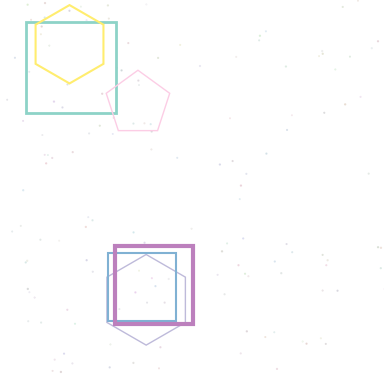[{"shape": "square", "thickness": 2, "radius": 0.59, "center": [0.183, 0.825]}, {"shape": "hexagon", "thickness": 1, "radius": 0.59, "center": [0.38, 0.221]}, {"shape": "square", "thickness": 1.5, "radius": 0.44, "center": [0.369, 0.255]}, {"shape": "pentagon", "thickness": 1, "radius": 0.43, "center": [0.358, 0.731]}, {"shape": "square", "thickness": 3, "radius": 0.51, "center": [0.4, 0.26]}, {"shape": "hexagon", "thickness": 1.5, "radius": 0.51, "center": [0.181, 0.885]}]